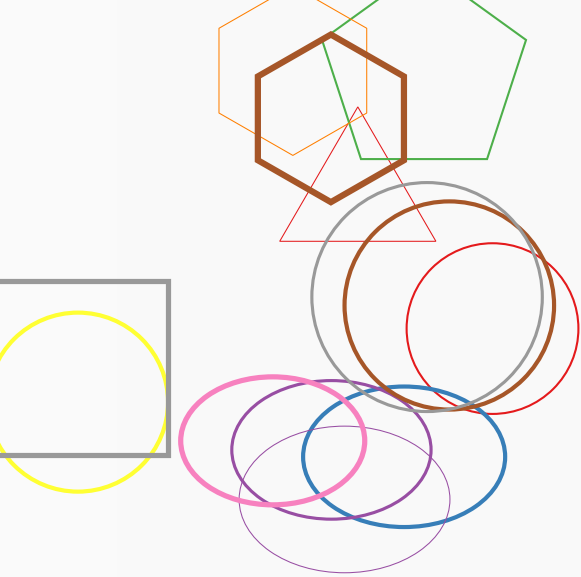[{"shape": "triangle", "thickness": 0.5, "radius": 0.78, "center": [0.616, 0.659]}, {"shape": "circle", "thickness": 1, "radius": 0.74, "center": [0.847, 0.43]}, {"shape": "oval", "thickness": 2, "radius": 0.87, "center": [0.695, 0.208]}, {"shape": "pentagon", "thickness": 1, "radius": 0.92, "center": [0.73, 0.873]}, {"shape": "oval", "thickness": 1.5, "radius": 0.86, "center": [0.57, 0.22]}, {"shape": "oval", "thickness": 0.5, "radius": 0.91, "center": [0.593, 0.134]}, {"shape": "hexagon", "thickness": 0.5, "radius": 0.73, "center": [0.504, 0.877]}, {"shape": "circle", "thickness": 2, "radius": 0.77, "center": [0.134, 0.303]}, {"shape": "circle", "thickness": 2, "radius": 0.9, "center": [0.773, 0.47]}, {"shape": "hexagon", "thickness": 3, "radius": 0.73, "center": [0.569, 0.794]}, {"shape": "oval", "thickness": 2.5, "radius": 0.79, "center": [0.469, 0.236]}, {"shape": "circle", "thickness": 1.5, "radius": 0.99, "center": [0.735, 0.485]}, {"shape": "square", "thickness": 2.5, "radius": 0.75, "center": [0.138, 0.361]}]